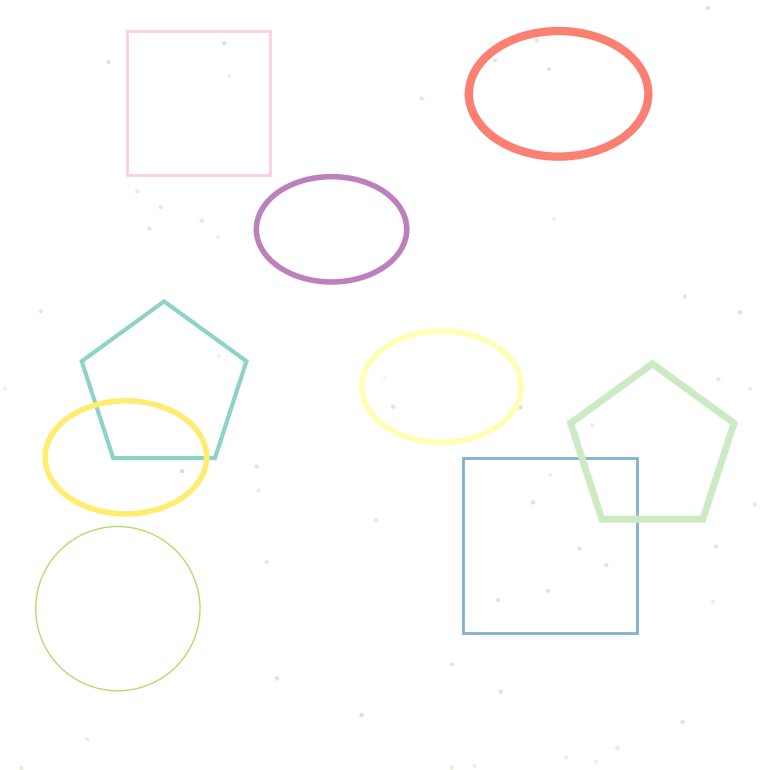[{"shape": "pentagon", "thickness": 1.5, "radius": 0.56, "center": [0.213, 0.496]}, {"shape": "oval", "thickness": 2, "radius": 0.52, "center": [0.573, 0.498]}, {"shape": "oval", "thickness": 3, "radius": 0.58, "center": [0.725, 0.878]}, {"shape": "square", "thickness": 1, "radius": 0.57, "center": [0.714, 0.292]}, {"shape": "circle", "thickness": 0.5, "radius": 0.53, "center": [0.153, 0.21]}, {"shape": "square", "thickness": 1, "radius": 0.47, "center": [0.258, 0.867]}, {"shape": "oval", "thickness": 2, "radius": 0.49, "center": [0.431, 0.702]}, {"shape": "pentagon", "thickness": 2.5, "radius": 0.56, "center": [0.847, 0.416]}, {"shape": "oval", "thickness": 2, "radius": 0.52, "center": [0.163, 0.406]}]